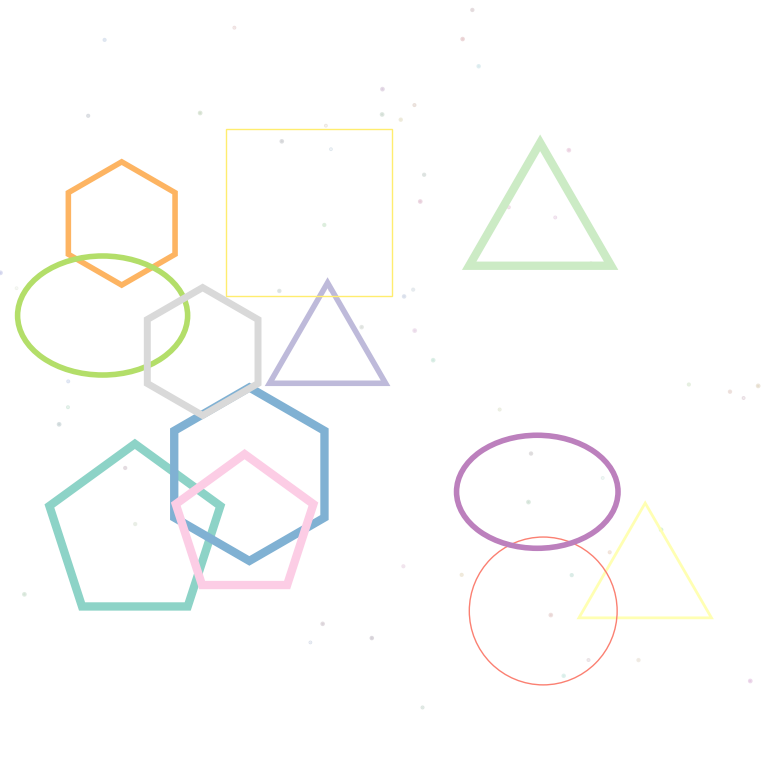[{"shape": "pentagon", "thickness": 3, "radius": 0.58, "center": [0.175, 0.307]}, {"shape": "triangle", "thickness": 1, "radius": 0.5, "center": [0.838, 0.247]}, {"shape": "triangle", "thickness": 2, "radius": 0.44, "center": [0.425, 0.546]}, {"shape": "circle", "thickness": 0.5, "radius": 0.48, "center": [0.705, 0.207]}, {"shape": "hexagon", "thickness": 3, "radius": 0.56, "center": [0.324, 0.384]}, {"shape": "hexagon", "thickness": 2, "radius": 0.4, "center": [0.158, 0.71]}, {"shape": "oval", "thickness": 2, "radius": 0.55, "center": [0.133, 0.59]}, {"shape": "pentagon", "thickness": 3, "radius": 0.47, "center": [0.318, 0.316]}, {"shape": "hexagon", "thickness": 2.5, "radius": 0.42, "center": [0.263, 0.543]}, {"shape": "oval", "thickness": 2, "radius": 0.52, "center": [0.698, 0.361]}, {"shape": "triangle", "thickness": 3, "radius": 0.53, "center": [0.701, 0.708]}, {"shape": "square", "thickness": 0.5, "radius": 0.54, "center": [0.401, 0.724]}]